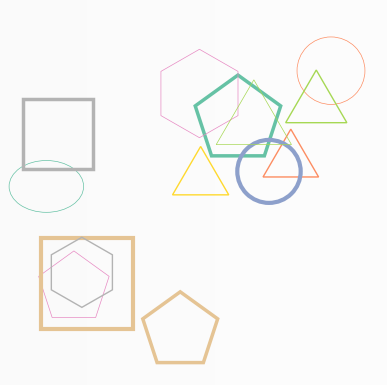[{"shape": "oval", "thickness": 0.5, "radius": 0.48, "center": [0.12, 0.516]}, {"shape": "pentagon", "thickness": 2.5, "radius": 0.58, "center": [0.614, 0.689]}, {"shape": "circle", "thickness": 0.5, "radius": 0.44, "center": [0.854, 0.816]}, {"shape": "triangle", "thickness": 1, "radius": 0.41, "center": [0.751, 0.582]}, {"shape": "circle", "thickness": 3, "radius": 0.41, "center": [0.694, 0.555]}, {"shape": "pentagon", "thickness": 0.5, "radius": 0.48, "center": [0.191, 0.253]}, {"shape": "hexagon", "thickness": 0.5, "radius": 0.57, "center": [0.515, 0.757]}, {"shape": "triangle", "thickness": 0.5, "radius": 0.56, "center": [0.655, 0.68]}, {"shape": "triangle", "thickness": 1, "radius": 0.46, "center": [0.816, 0.727]}, {"shape": "triangle", "thickness": 1, "radius": 0.42, "center": [0.518, 0.536]}, {"shape": "square", "thickness": 3, "radius": 0.59, "center": [0.224, 0.263]}, {"shape": "pentagon", "thickness": 2.5, "radius": 0.51, "center": [0.465, 0.14]}, {"shape": "hexagon", "thickness": 1, "radius": 0.45, "center": [0.211, 0.293]}, {"shape": "square", "thickness": 2.5, "radius": 0.45, "center": [0.15, 0.653]}]